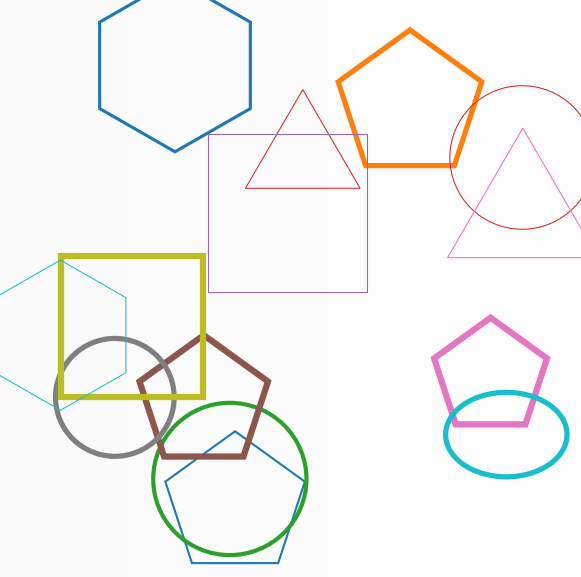[{"shape": "pentagon", "thickness": 1, "radius": 0.63, "center": [0.404, 0.126]}, {"shape": "hexagon", "thickness": 1.5, "radius": 0.75, "center": [0.301, 0.886]}, {"shape": "pentagon", "thickness": 2.5, "radius": 0.65, "center": [0.705, 0.817]}, {"shape": "circle", "thickness": 2, "radius": 0.66, "center": [0.395, 0.17]}, {"shape": "triangle", "thickness": 0.5, "radius": 0.57, "center": [0.521, 0.73]}, {"shape": "circle", "thickness": 0.5, "radius": 0.62, "center": [0.898, 0.726]}, {"shape": "square", "thickness": 0.5, "radius": 0.68, "center": [0.494, 0.63]}, {"shape": "pentagon", "thickness": 3, "radius": 0.58, "center": [0.351, 0.303]}, {"shape": "triangle", "thickness": 0.5, "radius": 0.75, "center": [0.899, 0.628]}, {"shape": "pentagon", "thickness": 3, "radius": 0.51, "center": [0.844, 0.347]}, {"shape": "circle", "thickness": 2.5, "radius": 0.51, "center": [0.198, 0.311]}, {"shape": "square", "thickness": 3, "radius": 0.61, "center": [0.226, 0.433]}, {"shape": "hexagon", "thickness": 0.5, "radius": 0.65, "center": [0.104, 0.419]}, {"shape": "oval", "thickness": 2.5, "radius": 0.52, "center": [0.871, 0.247]}]